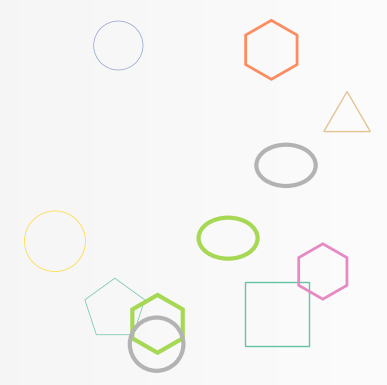[{"shape": "pentagon", "thickness": 0.5, "radius": 0.41, "center": [0.296, 0.196]}, {"shape": "square", "thickness": 1, "radius": 0.42, "center": [0.715, 0.184]}, {"shape": "hexagon", "thickness": 2, "radius": 0.38, "center": [0.7, 0.871]}, {"shape": "circle", "thickness": 0.5, "radius": 0.32, "center": [0.305, 0.882]}, {"shape": "hexagon", "thickness": 2, "radius": 0.36, "center": [0.833, 0.295]}, {"shape": "hexagon", "thickness": 3, "radius": 0.38, "center": [0.407, 0.159]}, {"shape": "oval", "thickness": 3, "radius": 0.38, "center": [0.589, 0.381]}, {"shape": "circle", "thickness": 0.5, "radius": 0.39, "center": [0.142, 0.373]}, {"shape": "triangle", "thickness": 1, "radius": 0.35, "center": [0.896, 0.693]}, {"shape": "circle", "thickness": 3, "radius": 0.35, "center": [0.404, 0.106]}, {"shape": "oval", "thickness": 3, "radius": 0.38, "center": [0.738, 0.571]}]